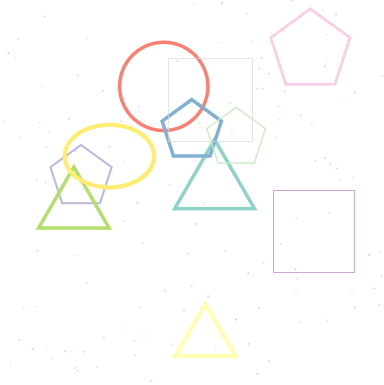[{"shape": "triangle", "thickness": 2.5, "radius": 0.6, "center": [0.557, 0.518]}, {"shape": "triangle", "thickness": 3, "radius": 0.45, "center": [0.533, 0.12]}, {"shape": "pentagon", "thickness": 1.5, "radius": 0.42, "center": [0.211, 0.54]}, {"shape": "circle", "thickness": 2.5, "radius": 0.57, "center": [0.425, 0.776]}, {"shape": "pentagon", "thickness": 2.5, "radius": 0.4, "center": [0.498, 0.66]}, {"shape": "triangle", "thickness": 2.5, "radius": 0.53, "center": [0.192, 0.46]}, {"shape": "pentagon", "thickness": 2, "radius": 0.54, "center": [0.806, 0.869]}, {"shape": "square", "thickness": 0.5, "radius": 0.54, "center": [0.546, 0.741]}, {"shape": "square", "thickness": 0.5, "radius": 0.53, "center": [0.814, 0.4]}, {"shape": "pentagon", "thickness": 1, "radius": 0.4, "center": [0.613, 0.641]}, {"shape": "oval", "thickness": 3, "radius": 0.58, "center": [0.284, 0.595]}]